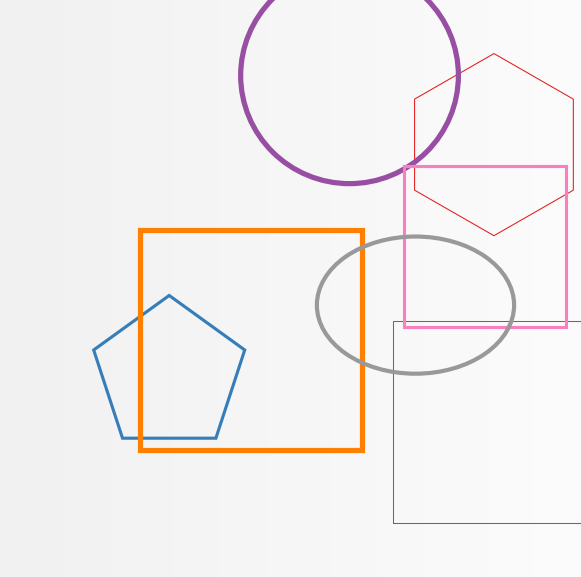[{"shape": "hexagon", "thickness": 0.5, "radius": 0.79, "center": [0.85, 0.749]}, {"shape": "pentagon", "thickness": 1.5, "radius": 0.68, "center": [0.291, 0.351]}, {"shape": "circle", "thickness": 2.5, "radius": 0.94, "center": [0.601, 0.868]}, {"shape": "square", "thickness": 2.5, "radius": 0.95, "center": [0.432, 0.411]}, {"shape": "square", "thickness": 0.5, "radius": 0.87, "center": [0.851, 0.268]}, {"shape": "square", "thickness": 1.5, "radius": 0.7, "center": [0.834, 0.573]}, {"shape": "oval", "thickness": 2, "radius": 0.85, "center": [0.715, 0.471]}]